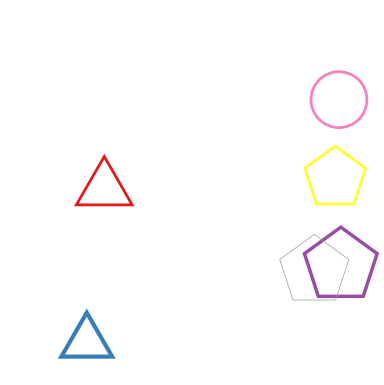[{"shape": "triangle", "thickness": 2, "radius": 0.42, "center": [0.271, 0.51]}, {"shape": "triangle", "thickness": 3, "radius": 0.38, "center": [0.225, 0.112]}, {"shape": "pentagon", "thickness": 2.5, "radius": 0.5, "center": [0.885, 0.311]}, {"shape": "pentagon", "thickness": 2, "radius": 0.41, "center": [0.87, 0.537]}, {"shape": "circle", "thickness": 2, "radius": 0.36, "center": [0.88, 0.741]}, {"shape": "pentagon", "thickness": 0.5, "radius": 0.47, "center": [0.816, 0.297]}]